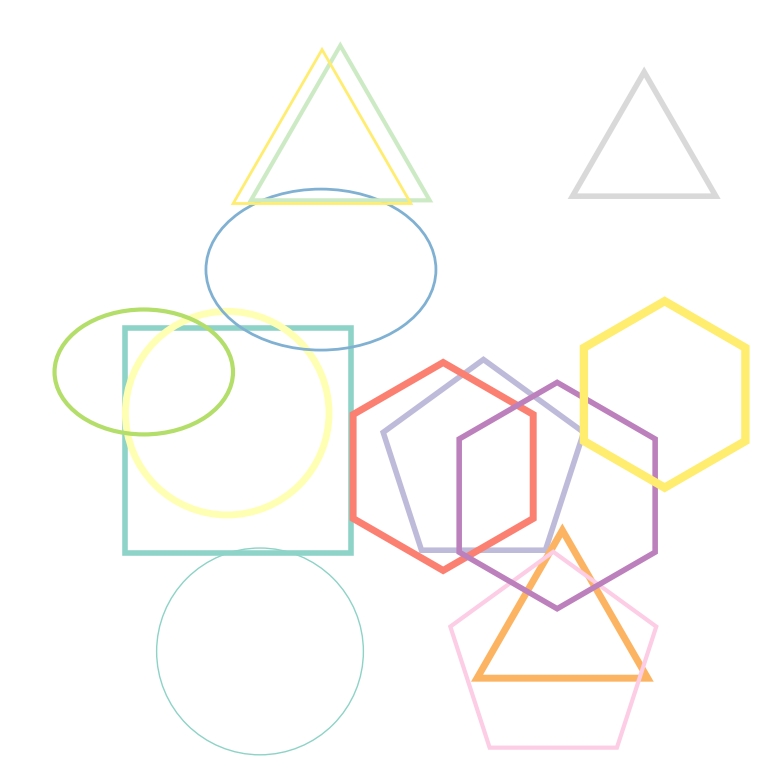[{"shape": "square", "thickness": 2, "radius": 0.73, "center": [0.309, 0.428]}, {"shape": "circle", "thickness": 0.5, "radius": 0.67, "center": [0.338, 0.154]}, {"shape": "circle", "thickness": 2.5, "radius": 0.66, "center": [0.295, 0.463]}, {"shape": "pentagon", "thickness": 2, "radius": 0.68, "center": [0.628, 0.396]}, {"shape": "hexagon", "thickness": 2.5, "radius": 0.68, "center": [0.576, 0.394]}, {"shape": "oval", "thickness": 1, "radius": 0.75, "center": [0.417, 0.65]}, {"shape": "triangle", "thickness": 2.5, "radius": 0.64, "center": [0.73, 0.183]}, {"shape": "oval", "thickness": 1.5, "radius": 0.58, "center": [0.187, 0.517]}, {"shape": "pentagon", "thickness": 1.5, "radius": 0.7, "center": [0.719, 0.143]}, {"shape": "triangle", "thickness": 2, "radius": 0.54, "center": [0.837, 0.799]}, {"shape": "hexagon", "thickness": 2, "radius": 0.73, "center": [0.724, 0.356]}, {"shape": "triangle", "thickness": 1.5, "radius": 0.67, "center": [0.442, 0.807]}, {"shape": "triangle", "thickness": 1, "radius": 0.67, "center": [0.418, 0.802]}, {"shape": "hexagon", "thickness": 3, "radius": 0.61, "center": [0.863, 0.488]}]